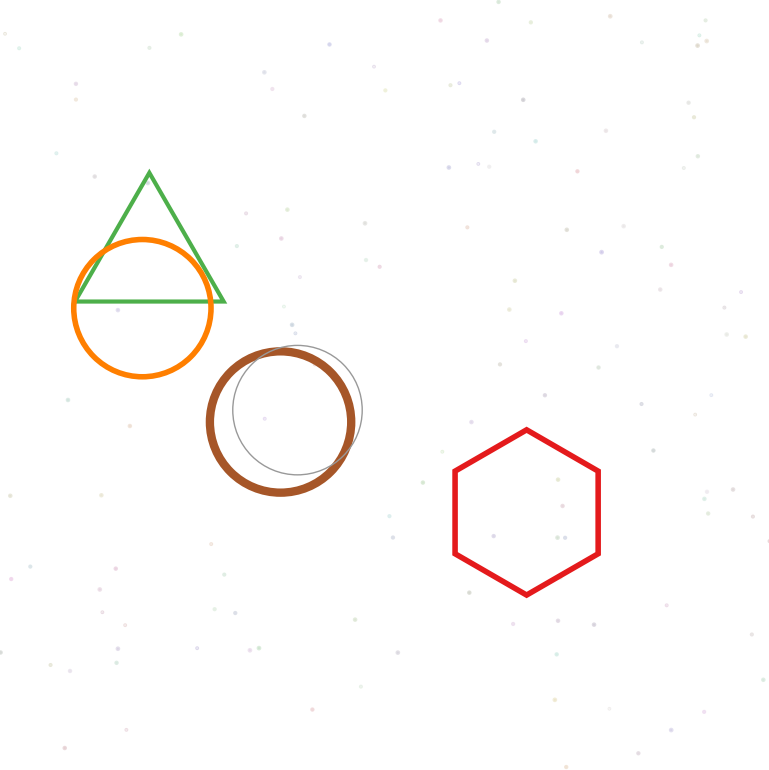[{"shape": "hexagon", "thickness": 2, "radius": 0.54, "center": [0.684, 0.334]}, {"shape": "triangle", "thickness": 1.5, "radius": 0.56, "center": [0.194, 0.664]}, {"shape": "circle", "thickness": 2, "radius": 0.45, "center": [0.185, 0.6]}, {"shape": "circle", "thickness": 3, "radius": 0.46, "center": [0.364, 0.452]}, {"shape": "circle", "thickness": 0.5, "radius": 0.42, "center": [0.386, 0.467]}]